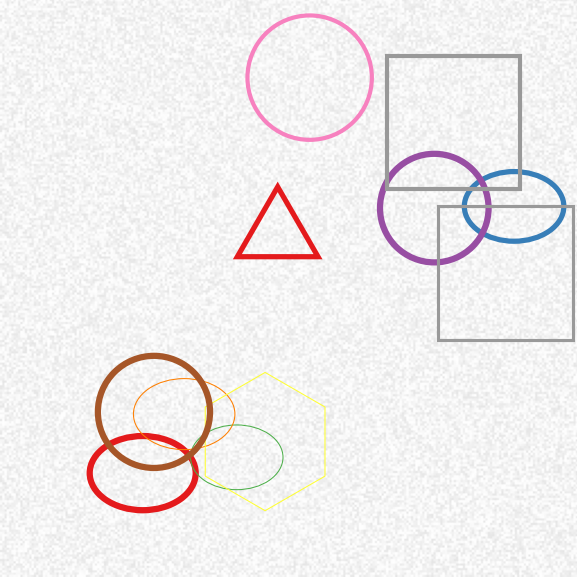[{"shape": "triangle", "thickness": 2.5, "radius": 0.4, "center": [0.481, 0.595]}, {"shape": "oval", "thickness": 3, "radius": 0.46, "center": [0.247, 0.18]}, {"shape": "oval", "thickness": 2.5, "radius": 0.43, "center": [0.89, 0.642]}, {"shape": "oval", "thickness": 0.5, "radius": 0.4, "center": [0.41, 0.207]}, {"shape": "circle", "thickness": 3, "radius": 0.47, "center": [0.752, 0.639]}, {"shape": "oval", "thickness": 0.5, "radius": 0.44, "center": [0.319, 0.282]}, {"shape": "hexagon", "thickness": 0.5, "radius": 0.6, "center": [0.459, 0.235]}, {"shape": "circle", "thickness": 3, "radius": 0.49, "center": [0.267, 0.286]}, {"shape": "circle", "thickness": 2, "radius": 0.54, "center": [0.536, 0.865]}, {"shape": "square", "thickness": 2, "radius": 0.58, "center": [0.785, 0.788]}, {"shape": "square", "thickness": 1.5, "radius": 0.58, "center": [0.875, 0.527]}]